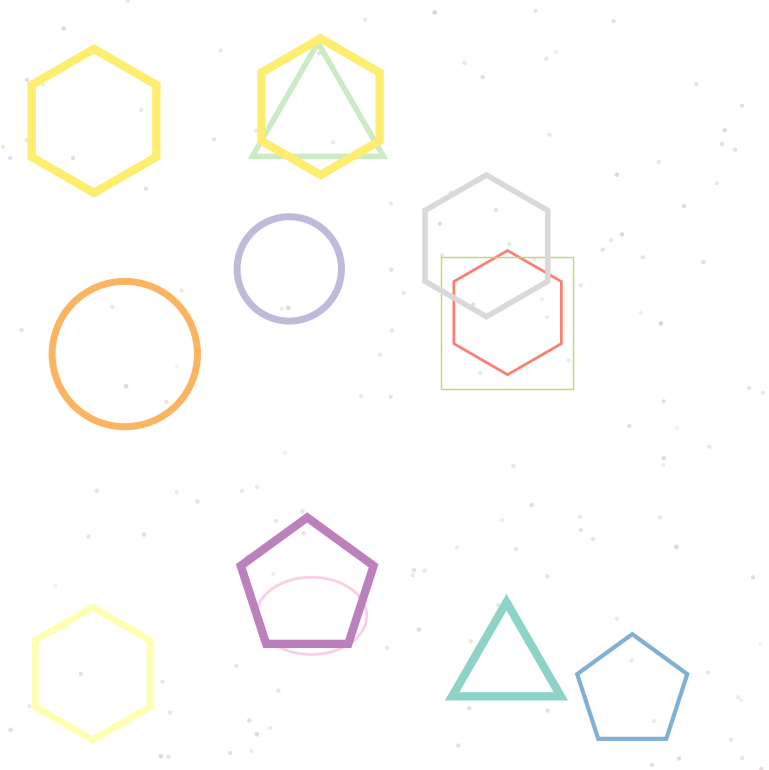[{"shape": "triangle", "thickness": 3, "radius": 0.41, "center": [0.658, 0.136]}, {"shape": "hexagon", "thickness": 2.5, "radius": 0.43, "center": [0.12, 0.125]}, {"shape": "circle", "thickness": 2.5, "radius": 0.34, "center": [0.376, 0.651]}, {"shape": "hexagon", "thickness": 1, "radius": 0.4, "center": [0.659, 0.594]}, {"shape": "pentagon", "thickness": 1.5, "radius": 0.38, "center": [0.821, 0.101]}, {"shape": "circle", "thickness": 2.5, "radius": 0.47, "center": [0.162, 0.54]}, {"shape": "square", "thickness": 0.5, "radius": 0.43, "center": [0.659, 0.58]}, {"shape": "oval", "thickness": 1, "radius": 0.36, "center": [0.405, 0.2]}, {"shape": "hexagon", "thickness": 2, "radius": 0.46, "center": [0.632, 0.681]}, {"shape": "pentagon", "thickness": 3, "radius": 0.45, "center": [0.399, 0.237]}, {"shape": "triangle", "thickness": 2, "radius": 0.49, "center": [0.413, 0.846]}, {"shape": "hexagon", "thickness": 3, "radius": 0.44, "center": [0.416, 0.861]}, {"shape": "hexagon", "thickness": 3, "radius": 0.47, "center": [0.122, 0.843]}]